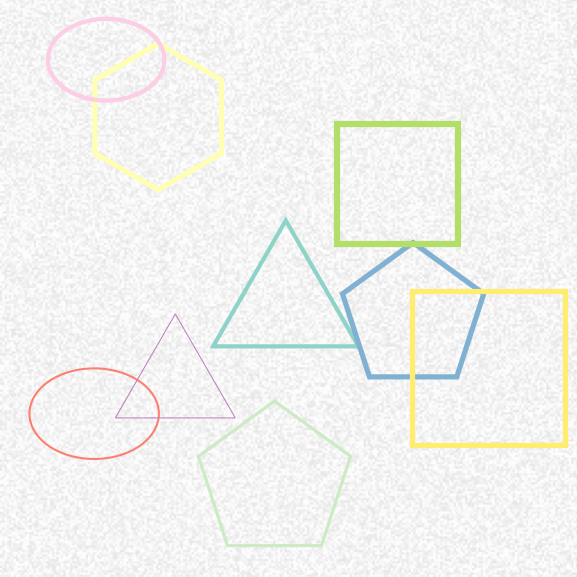[{"shape": "triangle", "thickness": 2, "radius": 0.73, "center": [0.495, 0.472]}, {"shape": "hexagon", "thickness": 2.5, "radius": 0.63, "center": [0.274, 0.797]}, {"shape": "oval", "thickness": 1, "radius": 0.56, "center": [0.163, 0.283]}, {"shape": "pentagon", "thickness": 2.5, "radius": 0.64, "center": [0.715, 0.451]}, {"shape": "square", "thickness": 3, "radius": 0.52, "center": [0.688, 0.68]}, {"shape": "oval", "thickness": 2, "radius": 0.5, "center": [0.184, 0.896]}, {"shape": "triangle", "thickness": 0.5, "radius": 0.6, "center": [0.304, 0.335]}, {"shape": "pentagon", "thickness": 1.5, "radius": 0.69, "center": [0.475, 0.166]}, {"shape": "square", "thickness": 2.5, "radius": 0.66, "center": [0.846, 0.362]}]